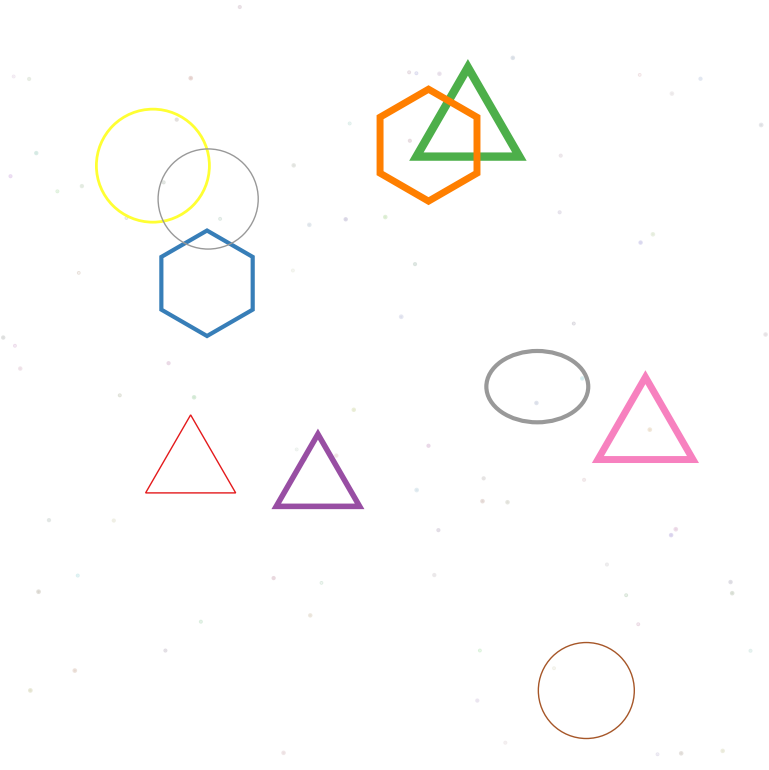[{"shape": "triangle", "thickness": 0.5, "radius": 0.34, "center": [0.248, 0.394]}, {"shape": "hexagon", "thickness": 1.5, "radius": 0.34, "center": [0.269, 0.632]}, {"shape": "triangle", "thickness": 3, "radius": 0.39, "center": [0.608, 0.835]}, {"shape": "triangle", "thickness": 2, "radius": 0.31, "center": [0.413, 0.374]}, {"shape": "hexagon", "thickness": 2.5, "radius": 0.36, "center": [0.557, 0.811]}, {"shape": "circle", "thickness": 1, "radius": 0.37, "center": [0.199, 0.785]}, {"shape": "circle", "thickness": 0.5, "radius": 0.31, "center": [0.761, 0.103]}, {"shape": "triangle", "thickness": 2.5, "radius": 0.36, "center": [0.838, 0.439]}, {"shape": "circle", "thickness": 0.5, "radius": 0.33, "center": [0.27, 0.742]}, {"shape": "oval", "thickness": 1.5, "radius": 0.33, "center": [0.698, 0.498]}]